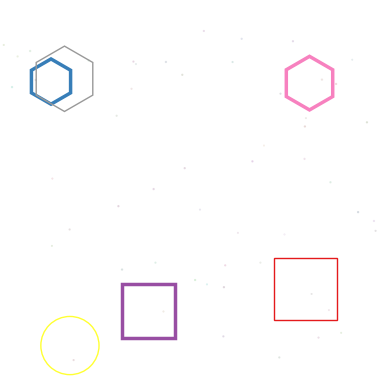[{"shape": "square", "thickness": 1, "radius": 0.41, "center": [0.794, 0.249]}, {"shape": "hexagon", "thickness": 2.5, "radius": 0.29, "center": [0.132, 0.788]}, {"shape": "square", "thickness": 2.5, "radius": 0.34, "center": [0.387, 0.192]}, {"shape": "circle", "thickness": 1, "radius": 0.38, "center": [0.182, 0.102]}, {"shape": "hexagon", "thickness": 2.5, "radius": 0.35, "center": [0.804, 0.784]}, {"shape": "hexagon", "thickness": 1, "radius": 0.42, "center": [0.168, 0.795]}]